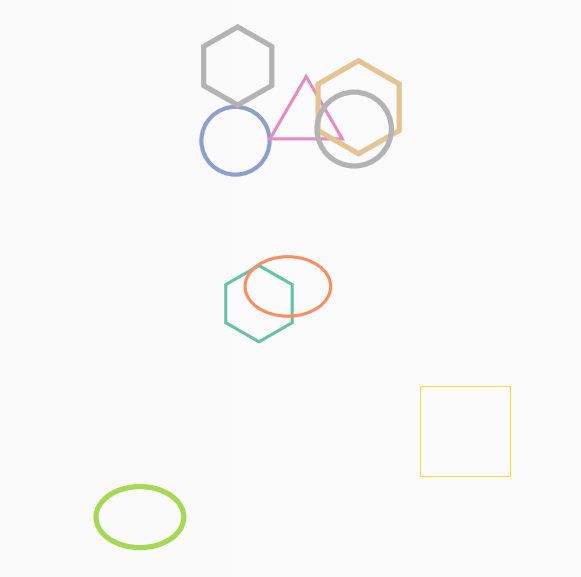[{"shape": "hexagon", "thickness": 1.5, "radius": 0.33, "center": [0.446, 0.473]}, {"shape": "oval", "thickness": 1.5, "radius": 0.37, "center": [0.495, 0.503]}, {"shape": "circle", "thickness": 2, "radius": 0.29, "center": [0.405, 0.755]}, {"shape": "triangle", "thickness": 1.5, "radius": 0.36, "center": [0.527, 0.795]}, {"shape": "oval", "thickness": 2.5, "radius": 0.38, "center": [0.241, 0.104]}, {"shape": "square", "thickness": 0.5, "radius": 0.39, "center": [0.801, 0.253]}, {"shape": "hexagon", "thickness": 2.5, "radius": 0.4, "center": [0.617, 0.813]}, {"shape": "hexagon", "thickness": 2.5, "radius": 0.34, "center": [0.409, 0.885]}, {"shape": "circle", "thickness": 2.5, "radius": 0.32, "center": [0.609, 0.776]}]